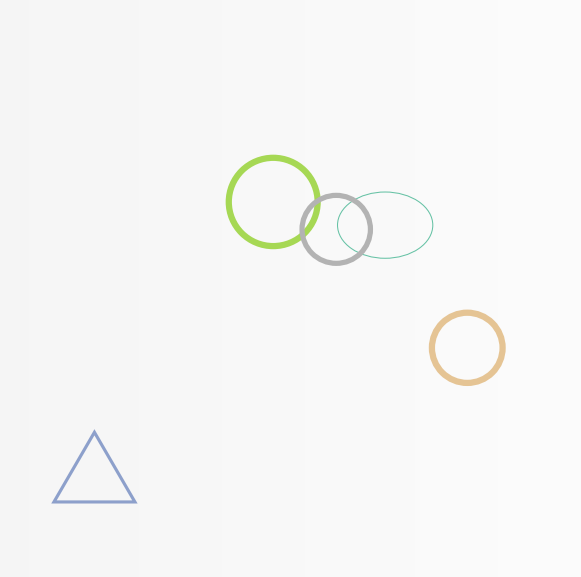[{"shape": "oval", "thickness": 0.5, "radius": 0.41, "center": [0.663, 0.609]}, {"shape": "triangle", "thickness": 1.5, "radius": 0.4, "center": [0.162, 0.17]}, {"shape": "circle", "thickness": 3, "radius": 0.38, "center": [0.47, 0.649]}, {"shape": "circle", "thickness": 3, "radius": 0.3, "center": [0.804, 0.397]}, {"shape": "circle", "thickness": 2.5, "radius": 0.29, "center": [0.578, 0.602]}]